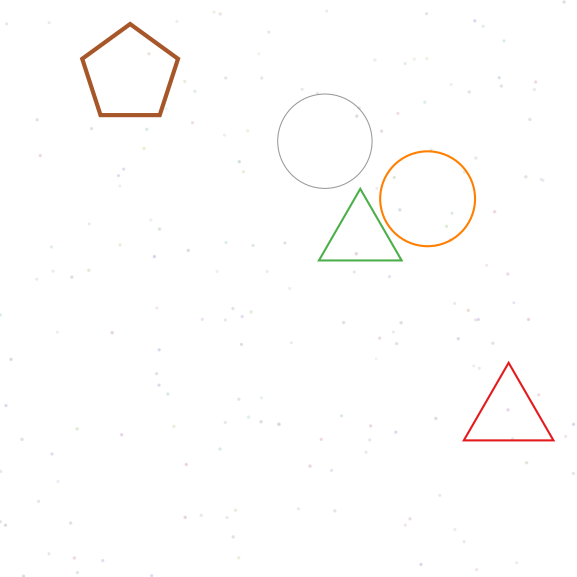[{"shape": "triangle", "thickness": 1, "radius": 0.45, "center": [0.881, 0.281]}, {"shape": "triangle", "thickness": 1, "radius": 0.41, "center": [0.624, 0.589]}, {"shape": "circle", "thickness": 1, "radius": 0.41, "center": [0.74, 0.655]}, {"shape": "pentagon", "thickness": 2, "radius": 0.44, "center": [0.225, 0.87]}, {"shape": "circle", "thickness": 0.5, "radius": 0.41, "center": [0.563, 0.755]}]